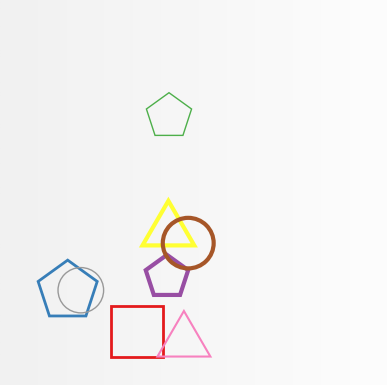[{"shape": "square", "thickness": 2, "radius": 0.34, "center": [0.354, 0.139]}, {"shape": "pentagon", "thickness": 2, "radius": 0.4, "center": [0.175, 0.244]}, {"shape": "pentagon", "thickness": 1, "radius": 0.31, "center": [0.436, 0.698]}, {"shape": "pentagon", "thickness": 3, "radius": 0.29, "center": [0.431, 0.281]}, {"shape": "triangle", "thickness": 3, "radius": 0.39, "center": [0.435, 0.401]}, {"shape": "circle", "thickness": 3, "radius": 0.33, "center": [0.486, 0.369]}, {"shape": "triangle", "thickness": 1.5, "radius": 0.39, "center": [0.475, 0.113]}, {"shape": "circle", "thickness": 1, "radius": 0.29, "center": [0.209, 0.246]}]